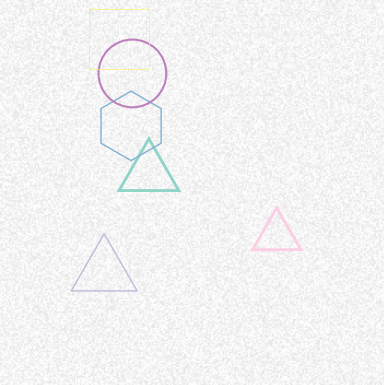[{"shape": "triangle", "thickness": 2, "radius": 0.45, "center": [0.387, 0.55]}, {"shape": "triangle", "thickness": 1, "radius": 0.49, "center": [0.271, 0.294]}, {"shape": "hexagon", "thickness": 1, "radius": 0.45, "center": [0.34, 0.673]}, {"shape": "triangle", "thickness": 2, "radius": 0.36, "center": [0.719, 0.388]}, {"shape": "circle", "thickness": 1.5, "radius": 0.44, "center": [0.344, 0.809]}, {"shape": "square", "thickness": 0.5, "radius": 0.39, "center": [0.309, 0.898]}]